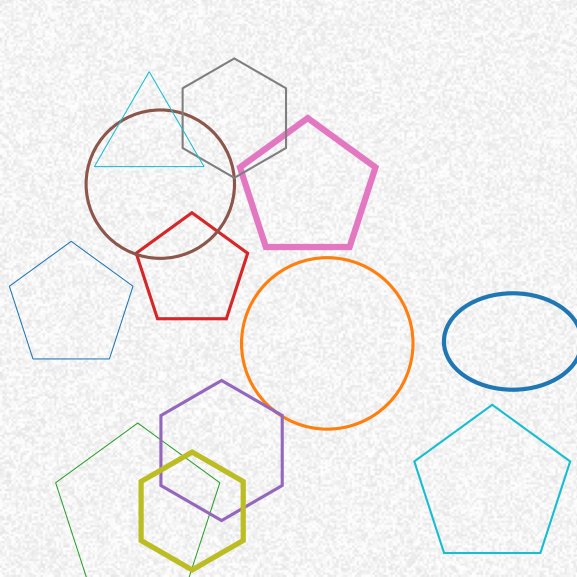[{"shape": "pentagon", "thickness": 0.5, "radius": 0.56, "center": [0.123, 0.469]}, {"shape": "oval", "thickness": 2, "radius": 0.6, "center": [0.888, 0.408]}, {"shape": "circle", "thickness": 1.5, "radius": 0.74, "center": [0.567, 0.404]}, {"shape": "pentagon", "thickness": 0.5, "radius": 0.75, "center": [0.239, 0.117]}, {"shape": "pentagon", "thickness": 1.5, "radius": 0.51, "center": [0.332, 0.529]}, {"shape": "hexagon", "thickness": 1.5, "radius": 0.61, "center": [0.384, 0.219]}, {"shape": "circle", "thickness": 1.5, "radius": 0.64, "center": [0.278, 0.68]}, {"shape": "pentagon", "thickness": 3, "radius": 0.62, "center": [0.533, 0.671]}, {"shape": "hexagon", "thickness": 1, "radius": 0.52, "center": [0.406, 0.795]}, {"shape": "hexagon", "thickness": 2.5, "radius": 0.51, "center": [0.333, 0.114]}, {"shape": "pentagon", "thickness": 1, "radius": 0.71, "center": [0.852, 0.156]}, {"shape": "triangle", "thickness": 0.5, "radius": 0.55, "center": [0.258, 0.765]}]